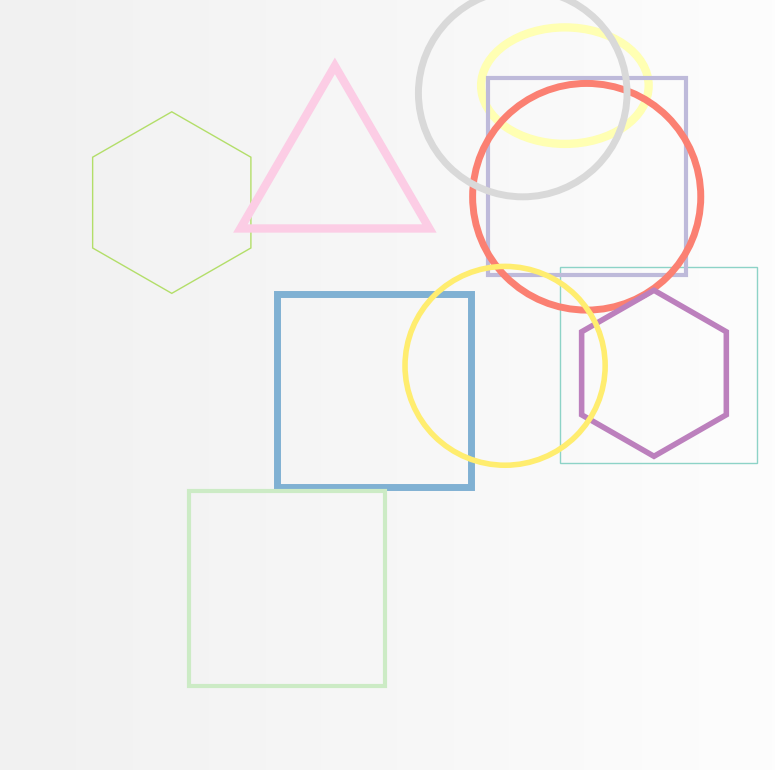[{"shape": "square", "thickness": 0.5, "radius": 0.63, "center": [0.85, 0.526]}, {"shape": "oval", "thickness": 3, "radius": 0.54, "center": [0.729, 0.889]}, {"shape": "square", "thickness": 1.5, "radius": 0.64, "center": [0.757, 0.771]}, {"shape": "circle", "thickness": 2.5, "radius": 0.74, "center": [0.757, 0.744]}, {"shape": "square", "thickness": 2.5, "radius": 0.63, "center": [0.483, 0.493]}, {"shape": "hexagon", "thickness": 0.5, "radius": 0.59, "center": [0.222, 0.737]}, {"shape": "triangle", "thickness": 3, "radius": 0.7, "center": [0.432, 0.774]}, {"shape": "circle", "thickness": 2.5, "radius": 0.67, "center": [0.674, 0.879]}, {"shape": "hexagon", "thickness": 2, "radius": 0.54, "center": [0.844, 0.515]}, {"shape": "square", "thickness": 1.5, "radius": 0.63, "center": [0.37, 0.235]}, {"shape": "circle", "thickness": 2, "radius": 0.65, "center": [0.652, 0.525]}]